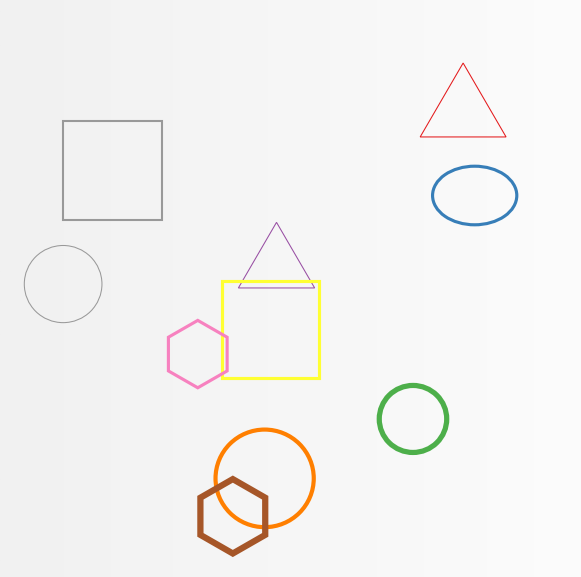[{"shape": "triangle", "thickness": 0.5, "radius": 0.43, "center": [0.797, 0.805]}, {"shape": "oval", "thickness": 1.5, "radius": 0.36, "center": [0.817, 0.661]}, {"shape": "circle", "thickness": 2.5, "radius": 0.29, "center": [0.711, 0.274]}, {"shape": "triangle", "thickness": 0.5, "radius": 0.38, "center": [0.476, 0.538]}, {"shape": "circle", "thickness": 2, "radius": 0.42, "center": [0.455, 0.171]}, {"shape": "square", "thickness": 1.5, "radius": 0.42, "center": [0.465, 0.429]}, {"shape": "hexagon", "thickness": 3, "radius": 0.32, "center": [0.401, 0.105]}, {"shape": "hexagon", "thickness": 1.5, "radius": 0.29, "center": [0.34, 0.386]}, {"shape": "square", "thickness": 1, "radius": 0.42, "center": [0.194, 0.704]}, {"shape": "circle", "thickness": 0.5, "radius": 0.33, "center": [0.109, 0.507]}]